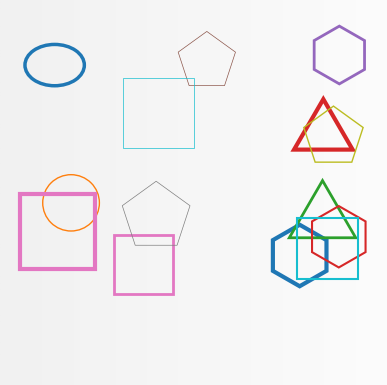[{"shape": "hexagon", "thickness": 3, "radius": 0.4, "center": [0.773, 0.336]}, {"shape": "oval", "thickness": 2.5, "radius": 0.38, "center": [0.141, 0.831]}, {"shape": "circle", "thickness": 1, "radius": 0.37, "center": [0.183, 0.473]}, {"shape": "triangle", "thickness": 2, "radius": 0.49, "center": [0.832, 0.432]}, {"shape": "triangle", "thickness": 3, "radius": 0.44, "center": [0.834, 0.655]}, {"shape": "hexagon", "thickness": 1.5, "radius": 0.4, "center": [0.874, 0.385]}, {"shape": "hexagon", "thickness": 2, "radius": 0.38, "center": [0.876, 0.857]}, {"shape": "pentagon", "thickness": 0.5, "radius": 0.39, "center": [0.534, 0.841]}, {"shape": "square", "thickness": 3, "radius": 0.48, "center": [0.149, 0.399]}, {"shape": "square", "thickness": 2, "radius": 0.38, "center": [0.37, 0.314]}, {"shape": "pentagon", "thickness": 0.5, "radius": 0.46, "center": [0.403, 0.437]}, {"shape": "pentagon", "thickness": 1, "radius": 0.4, "center": [0.861, 0.644]}, {"shape": "square", "thickness": 0.5, "radius": 0.46, "center": [0.408, 0.706]}, {"shape": "square", "thickness": 1.5, "radius": 0.4, "center": [0.845, 0.355]}]